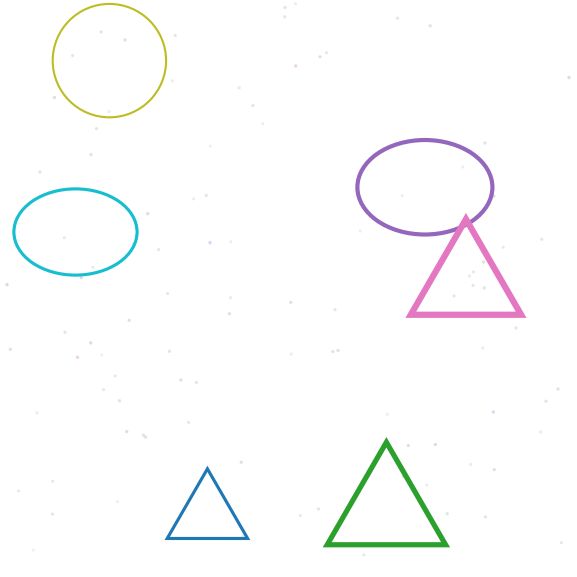[{"shape": "triangle", "thickness": 1.5, "radius": 0.4, "center": [0.359, 0.107]}, {"shape": "triangle", "thickness": 2.5, "radius": 0.59, "center": [0.669, 0.115]}, {"shape": "oval", "thickness": 2, "radius": 0.58, "center": [0.736, 0.675]}, {"shape": "triangle", "thickness": 3, "radius": 0.55, "center": [0.807, 0.509]}, {"shape": "circle", "thickness": 1, "radius": 0.49, "center": [0.189, 0.894]}, {"shape": "oval", "thickness": 1.5, "radius": 0.53, "center": [0.131, 0.597]}]